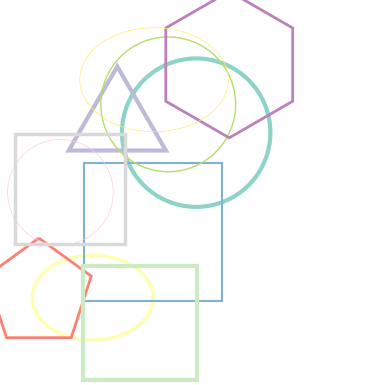[{"shape": "circle", "thickness": 3, "radius": 0.96, "center": [0.51, 0.655]}, {"shape": "oval", "thickness": 2.5, "radius": 0.79, "center": [0.241, 0.227]}, {"shape": "triangle", "thickness": 3, "radius": 0.73, "center": [0.305, 0.682]}, {"shape": "pentagon", "thickness": 2, "radius": 0.72, "center": [0.101, 0.239]}, {"shape": "square", "thickness": 1.5, "radius": 0.9, "center": [0.397, 0.398]}, {"shape": "circle", "thickness": 1, "radius": 0.88, "center": [0.437, 0.729]}, {"shape": "circle", "thickness": 0.5, "radius": 0.69, "center": [0.157, 0.501]}, {"shape": "square", "thickness": 2.5, "radius": 0.71, "center": [0.183, 0.508]}, {"shape": "hexagon", "thickness": 2, "radius": 0.95, "center": [0.595, 0.832]}, {"shape": "square", "thickness": 3, "radius": 0.74, "center": [0.363, 0.162]}, {"shape": "oval", "thickness": 0.5, "radius": 0.96, "center": [0.4, 0.793]}]